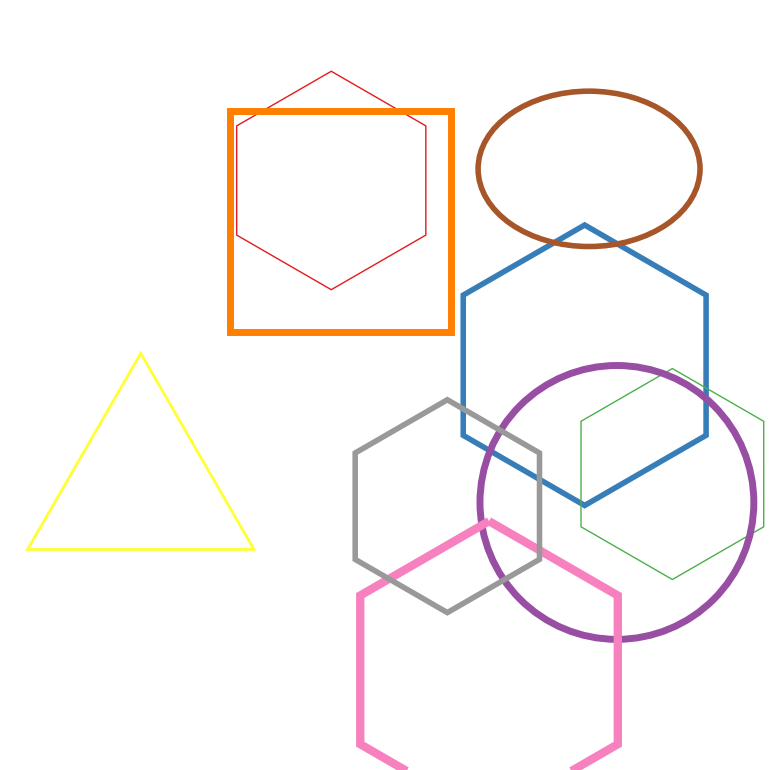[{"shape": "hexagon", "thickness": 0.5, "radius": 0.71, "center": [0.43, 0.766]}, {"shape": "hexagon", "thickness": 2, "radius": 0.91, "center": [0.759, 0.526]}, {"shape": "hexagon", "thickness": 0.5, "radius": 0.68, "center": [0.873, 0.384]}, {"shape": "circle", "thickness": 2.5, "radius": 0.89, "center": [0.801, 0.347]}, {"shape": "square", "thickness": 2.5, "radius": 0.72, "center": [0.442, 0.713]}, {"shape": "triangle", "thickness": 1, "radius": 0.85, "center": [0.183, 0.371]}, {"shape": "oval", "thickness": 2, "radius": 0.72, "center": [0.765, 0.781]}, {"shape": "hexagon", "thickness": 3, "radius": 0.97, "center": [0.635, 0.13]}, {"shape": "hexagon", "thickness": 2, "radius": 0.69, "center": [0.581, 0.343]}]